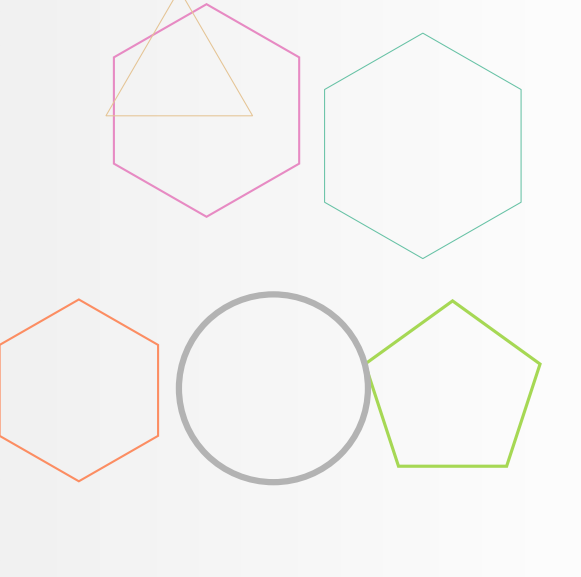[{"shape": "hexagon", "thickness": 0.5, "radius": 0.98, "center": [0.727, 0.747]}, {"shape": "hexagon", "thickness": 1, "radius": 0.79, "center": [0.136, 0.323]}, {"shape": "hexagon", "thickness": 1, "radius": 0.92, "center": [0.355, 0.808]}, {"shape": "pentagon", "thickness": 1.5, "radius": 0.79, "center": [0.779, 0.32]}, {"shape": "triangle", "thickness": 0.5, "radius": 0.73, "center": [0.308, 0.871]}, {"shape": "circle", "thickness": 3, "radius": 0.81, "center": [0.47, 0.327]}]